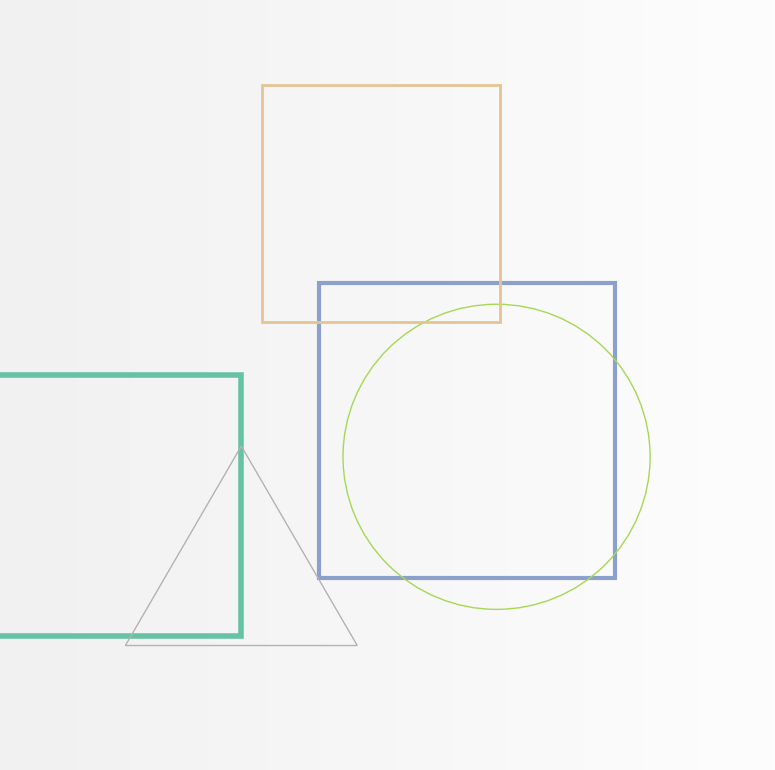[{"shape": "square", "thickness": 2, "radius": 0.85, "center": [0.141, 0.343]}, {"shape": "square", "thickness": 1.5, "radius": 0.96, "center": [0.603, 0.441]}, {"shape": "circle", "thickness": 0.5, "radius": 0.99, "center": [0.641, 0.407]}, {"shape": "square", "thickness": 1, "radius": 0.77, "center": [0.492, 0.736]}, {"shape": "triangle", "thickness": 0.5, "radius": 0.86, "center": [0.311, 0.248]}]